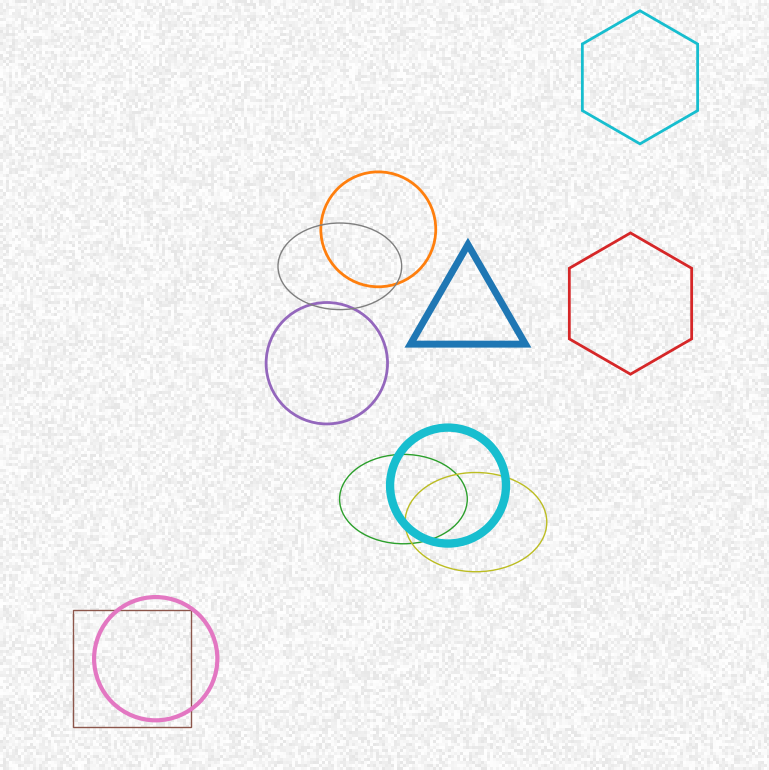[{"shape": "triangle", "thickness": 2.5, "radius": 0.43, "center": [0.608, 0.596]}, {"shape": "circle", "thickness": 1, "radius": 0.37, "center": [0.491, 0.702]}, {"shape": "oval", "thickness": 0.5, "radius": 0.41, "center": [0.524, 0.352]}, {"shape": "hexagon", "thickness": 1, "radius": 0.46, "center": [0.819, 0.606]}, {"shape": "circle", "thickness": 1, "radius": 0.39, "center": [0.424, 0.528]}, {"shape": "square", "thickness": 0.5, "radius": 0.38, "center": [0.171, 0.132]}, {"shape": "circle", "thickness": 1.5, "radius": 0.4, "center": [0.202, 0.145]}, {"shape": "oval", "thickness": 0.5, "radius": 0.4, "center": [0.441, 0.654]}, {"shape": "oval", "thickness": 0.5, "radius": 0.46, "center": [0.618, 0.322]}, {"shape": "circle", "thickness": 3, "radius": 0.38, "center": [0.582, 0.369]}, {"shape": "hexagon", "thickness": 1, "radius": 0.43, "center": [0.831, 0.9]}]